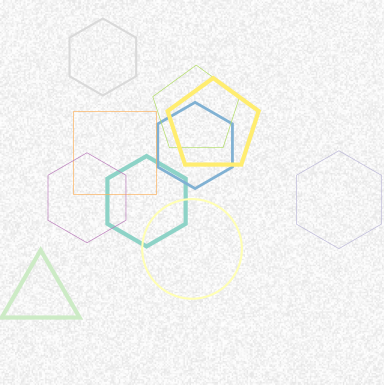[{"shape": "hexagon", "thickness": 3, "radius": 0.59, "center": [0.381, 0.477]}, {"shape": "circle", "thickness": 1.5, "radius": 0.65, "center": [0.499, 0.353]}, {"shape": "hexagon", "thickness": 0.5, "radius": 0.64, "center": [0.88, 0.481]}, {"shape": "hexagon", "thickness": 2, "radius": 0.56, "center": [0.507, 0.622]}, {"shape": "square", "thickness": 0.5, "radius": 0.54, "center": [0.298, 0.603]}, {"shape": "pentagon", "thickness": 0.5, "radius": 0.59, "center": [0.51, 0.712]}, {"shape": "hexagon", "thickness": 1.5, "radius": 0.5, "center": [0.267, 0.852]}, {"shape": "hexagon", "thickness": 0.5, "radius": 0.58, "center": [0.226, 0.486]}, {"shape": "triangle", "thickness": 3, "radius": 0.58, "center": [0.106, 0.234]}, {"shape": "pentagon", "thickness": 3, "radius": 0.62, "center": [0.554, 0.673]}]